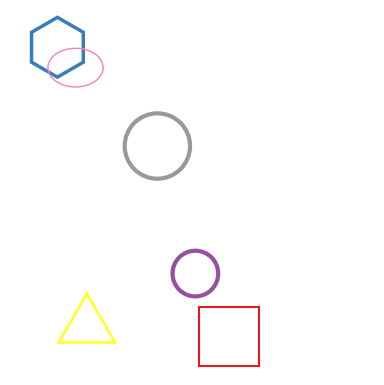[{"shape": "square", "thickness": 1.5, "radius": 0.38, "center": [0.595, 0.126]}, {"shape": "hexagon", "thickness": 2.5, "radius": 0.39, "center": [0.149, 0.877]}, {"shape": "circle", "thickness": 3, "radius": 0.3, "center": [0.507, 0.289]}, {"shape": "triangle", "thickness": 2, "radius": 0.42, "center": [0.226, 0.153]}, {"shape": "oval", "thickness": 1, "radius": 0.36, "center": [0.196, 0.824]}, {"shape": "circle", "thickness": 3, "radius": 0.42, "center": [0.409, 0.621]}]